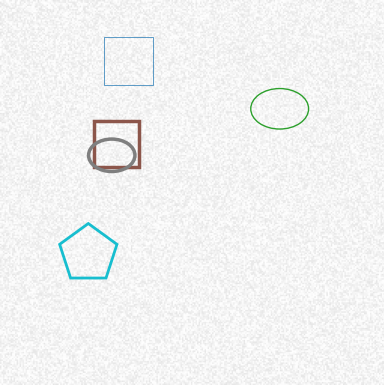[{"shape": "square", "thickness": 0.5, "radius": 0.31, "center": [0.334, 0.841]}, {"shape": "oval", "thickness": 1, "radius": 0.38, "center": [0.726, 0.717]}, {"shape": "square", "thickness": 2.5, "radius": 0.3, "center": [0.303, 0.626]}, {"shape": "oval", "thickness": 2.5, "radius": 0.3, "center": [0.29, 0.597]}, {"shape": "pentagon", "thickness": 2, "radius": 0.39, "center": [0.229, 0.341]}]